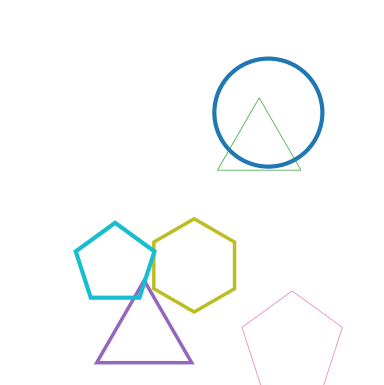[{"shape": "circle", "thickness": 3, "radius": 0.7, "center": [0.697, 0.708]}, {"shape": "triangle", "thickness": 0.5, "radius": 0.63, "center": [0.673, 0.621]}, {"shape": "triangle", "thickness": 2.5, "radius": 0.71, "center": [0.375, 0.129]}, {"shape": "pentagon", "thickness": 0.5, "radius": 0.69, "center": [0.759, 0.107]}, {"shape": "hexagon", "thickness": 2.5, "radius": 0.61, "center": [0.504, 0.311]}, {"shape": "pentagon", "thickness": 3, "radius": 0.54, "center": [0.299, 0.314]}]